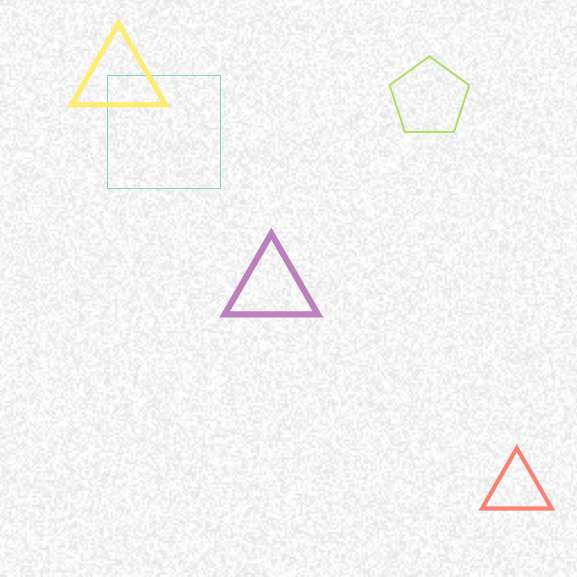[{"shape": "square", "thickness": 0.5, "radius": 0.49, "center": [0.283, 0.771]}, {"shape": "triangle", "thickness": 2, "radius": 0.35, "center": [0.895, 0.153]}, {"shape": "pentagon", "thickness": 1, "radius": 0.36, "center": [0.744, 0.829]}, {"shape": "triangle", "thickness": 3, "radius": 0.47, "center": [0.47, 0.501]}, {"shape": "triangle", "thickness": 2.5, "radius": 0.47, "center": [0.205, 0.865]}]